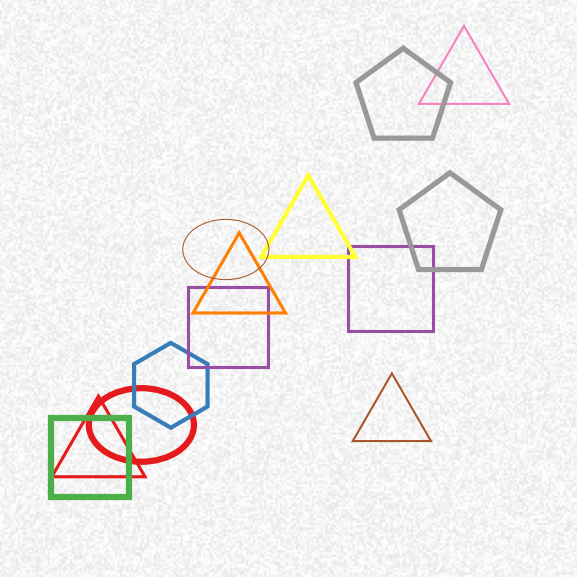[{"shape": "oval", "thickness": 3, "radius": 0.46, "center": [0.245, 0.263]}, {"shape": "triangle", "thickness": 1.5, "radius": 0.47, "center": [0.17, 0.22]}, {"shape": "hexagon", "thickness": 2, "radius": 0.37, "center": [0.296, 0.332]}, {"shape": "square", "thickness": 3, "radius": 0.34, "center": [0.156, 0.207]}, {"shape": "square", "thickness": 1.5, "radius": 0.37, "center": [0.676, 0.5]}, {"shape": "square", "thickness": 1.5, "radius": 0.35, "center": [0.395, 0.433]}, {"shape": "triangle", "thickness": 1.5, "radius": 0.46, "center": [0.414, 0.503]}, {"shape": "triangle", "thickness": 2, "radius": 0.47, "center": [0.534, 0.601]}, {"shape": "oval", "thickness": 0.5, "radius": 0.37, "center": [0.391, 0.567]}, {"shape": "triangle", "thickness": 1, "radius": 0.39, "center": [0.679, 0.274]}, {"shape": "triangle", "thickness": 1, "radius": 0.45, "center": [0.804, 0.864]}, {"shape": "pentagon", "thickness": 2.5, "radius": 0.43, "center": [0.698, 0.83]}, {"shape": "pentagon", "thickness": 2.5, "radius": 0.46, "center": [0.779, 0.607]}]